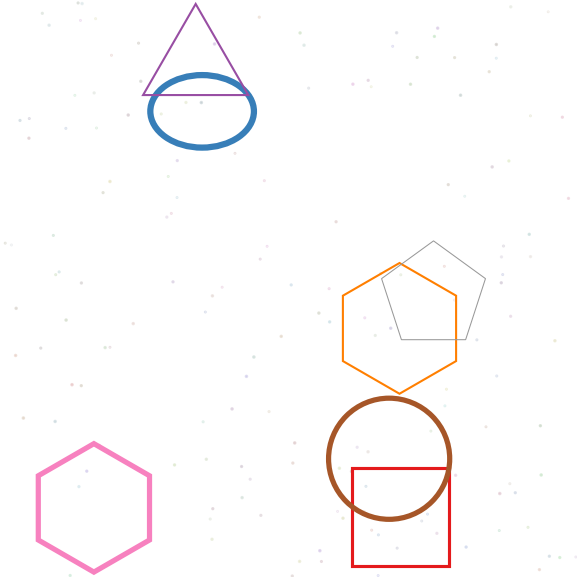[{"shape": "square", "thickness": 1.5, "radius": 0.42, "center": [0.693, 0.104]}, {"shape": "oval", "thickness": 3, "radius": 0.45, "center": [0.35, 0.806]}, {"shape": "triangle", "thickness": 1, "radius": 0.53, "center": [0.339, 0.887]}, {"shape": "hexagon", "thickness": 1, "radius": 0.57, "center": [0.692, 0.431]}, {"shape": "circle", "thickness": 2.5, "radius": 0.52, "center": [0.674, 0.205]}, {"shape": "hexagon", "thickness": 2.5, "radius": 0.56, "center": [0.163, 0.12]}, {"shape": "pentagon", "thickness": 0.5, "radius": 0.47, "center": [0.751, 0.487]}]